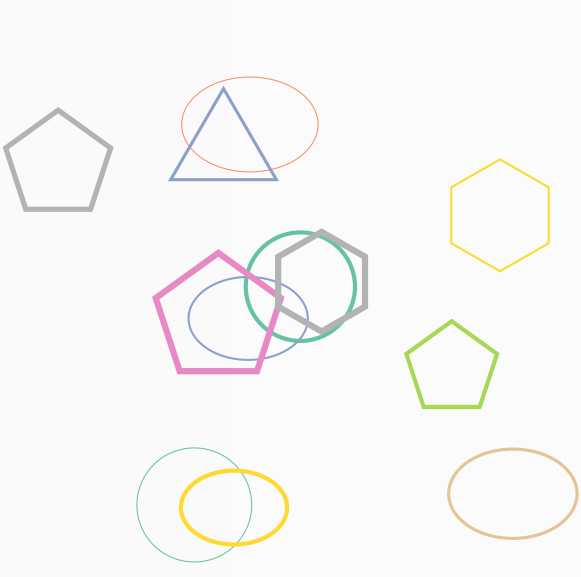[{"shape": "circle", "thickness": 0.5, "radius": 0.49, "center": [0.334, 0.125]}, {"shape": "circle", "thickness": 2, "radius": 0.47, "center": [0.517, 0.503]}, {"shape": "oval", "thickness": 0.5, "radius": 0.59, "center": [0.43, 0.784]}, {"shape": "oval", "thickness": 1, "radius": 0.51, "center": [0.427, 0.448]}, {"shape": "triangle", "thickness": 1.5, "radius": 0.53, "center": [0.385, 0.741]}, {"shape": "pentagon", "thickness": 3, "radius": 0.57, "center": [0.376, 0.448]}, {"shape": "pentagon", "thickness": 2, "radius": 0.41, "center": [0.777, 0.361]}, {"shape": "oval", "thickness": 2, "radius": 0.46, "center": [0.403, 0.12]}, {"shape": "hexagon", "thickness": 1, "radius": 0.48, "center": [0.86, 0.626]}, {"shape": "oval", "thickness": 1.5, "radius": 0.55, "center": [0.882, 0.144]}, {"shape": "pentagon", "thickness": 2.5, "radius": 0.47, "center": [0.1, 0.714]}, {"shape": "hexagon", "thickness": 3, "radius": 0.43, "center": [0.553, 0.511]}]